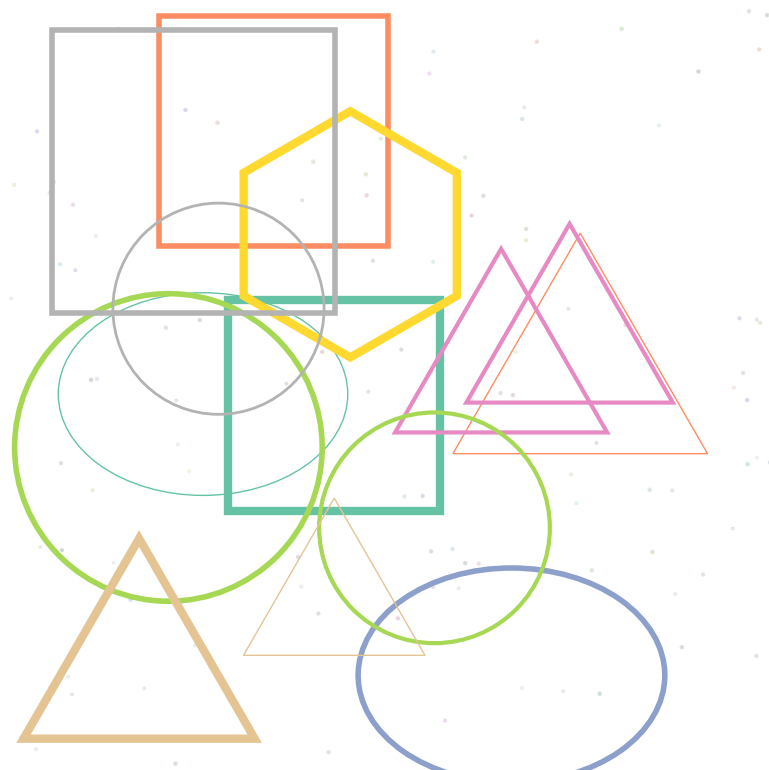[{"shape": "oval", "thickness": 0.5, "radius": 0.94, "center": [0.264, 0.488]}, {"shape": "square", "thickness": 3, "radius": 0.69, "center": [0.434, 0.473]}, {"shape": "triangle", "thickness": 0.5, "radius": 0.95, "center": [0.754, 0.506]}, {"shape": "square", "thickness": 2, "radius": 0.75, "center": [0.355, 0.829]}, {"shape": "oval", "thickness": 2, "radius": 1.0, "center": [0.664, 0.123]}, {"shape": "triangle", "thickness": 1.5, "radius": 0.77, "center": [0.74, 0.555]}, {"shape": "triangle", "thickness": 1.5, "radius": 0.79, "center": [0.651, 0.518]}, {"shape": "circle", "thickness": 2, "radius": 1.0, "center": [0.219, 0.419]}, {"shape": "circle", "thickness": 1.5, "radius": 0.75, "center": [0.564, 0.315]}, {"shape": "hexagon", "thickness": 3, "radius": 0.8, "center": [0.455, 0.696]}, {"shape": "triangle", "thickness": 0.5, "radius": 0.68, "center": [0.434, 0.217]}, {"shape": "triangle", "thickness": 3, "radius": 0.87, "center": [0.181, 0.127]}, {"shape": "circle", "thickness": 1, "radius": 0.69, "center": [0.284, 0.599]}, {"shape": "square", "thickness": 2, "radius": 0.92, "center": [0.252, 0.778]}]